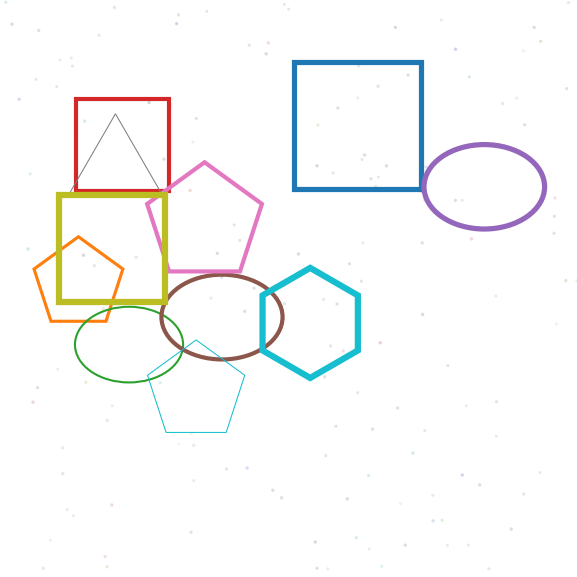[{"shape": "square", "thickness": 2.5, "radius": 0.55, "center": [0.619, 0.782]}, {"shape": "pentagon", "thickness": 1.5, "radius": 0.4, "center": [0.136, 0.508]}, {"shape": "oval", "thickness": 1, "radius": 0.47, "center": [0.223, 0.402]}, {"shape": "square", "thickness": 2, "radius": 0.4, "center": [0.212, 0.748]}, {"shape": "oval", "thickness": 2.5, "radius": 0.52, "center": [0.839, 0.676]}, {"shape": "oval", "thickness": 2, "radius": 0.52, "center": [0.384, 0.45]}, {"shape": "pentagon", "thickness": 2, "radius": 0.52, "center": [0.354, 0.614]}, {"shape": "triangle", "thickness": 0.5, "radius": 0.47, "center": [0.2, 0.708]}, {"shape": "square", "thickness": 3, "radius": 0.46, "center": [0.194, 0.569]}, {"shape": "hexagon", "thickness": 3, "radius": 0.48, "center": [0.537, 0.44]}, {"shape": "pentagon", "thickness": 0.5, "radius": 0.44, "center": [0.34, 0.322]}]